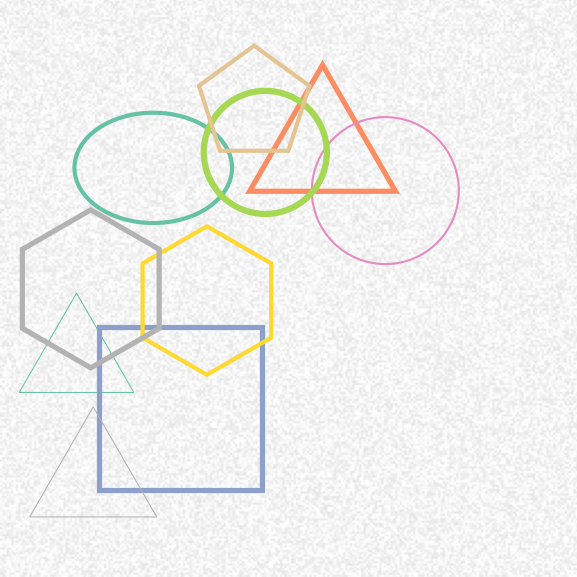[{"shape": "oval", "thickness": 2, "radius": 0.68, "center": [0.265, 0.708]}, {"shape": "triangle", "thickness": 0.5, "radius": 0.57, "center": [0.133, 0.377]}, {"shape": "triangle", "thickness": 2.5, "radius": 0.73, "center": [0.559, 0.741]}, {"shape": "square", "thickness": 2.5, "radius": 0.71, "center": [0.313, 0.291]}, {"shape": "circle", "thickness": 1, "radius": 0.64, "center": [0.667, 0.669]}, {"shape": "circle", "thickness": 3, "radius": 0.53, "center": [0.459, 0.735]}, {"shape": "hexagon", "thickness": 2, "radius": 0.64, "center": [0.358, 0.479]}, {"shape": "pentagon", "thickness": 2, "radius": 0.5, "center": [0.44, 0.819]}, {"shape": "triangle", "thickness": 0.5, "radius": 0.64, "center": [0.161, 0.168]}, {"shape": "hexagon", "thickness": 2.5, "radius": 0.68, "center": [0.157, 0.499]}]